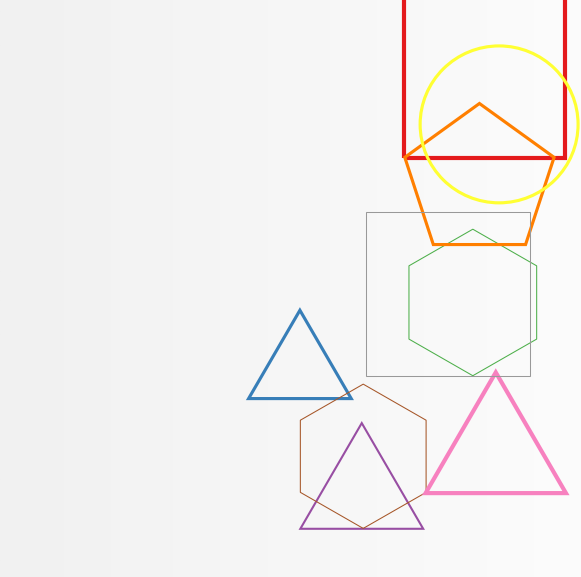[{"shape": "square", "thickness": 2, "radius": 0.69, "center": [0.834, 0.865]}, {"shape": "triangle", "thickness": 1.5, "radius": 0.51, "center": [0.516, 0.36]}, {"shape": "hexagon", "thickness": 0.5, "radius": 0.63, "center": [0.813, 0.475]}, {"shape": "triangle", "thickness": 1, "radius": 0.61, "center": [0.622, 0.144]}, {"shape": "pentagon", "thickness": 1.5, "radius": 0.68, "center": [0.825, 0.685]}, {"shape": "circle", "thickness": 1.5, "radius": 0.68, "center": [0.859, 0.784]}, {"shape": "hexagon", "thickness": 0.5, "radius": 0.62, "center": [0.625, 0.209]}, {"shape": "triangle", "thickness": 2, "radius": 0.7, "center": [0.853, 0.215]}, {"shape": "square", "thickness": 0.5, "radius": 0.71, "center": [0.77, 0.49]}]